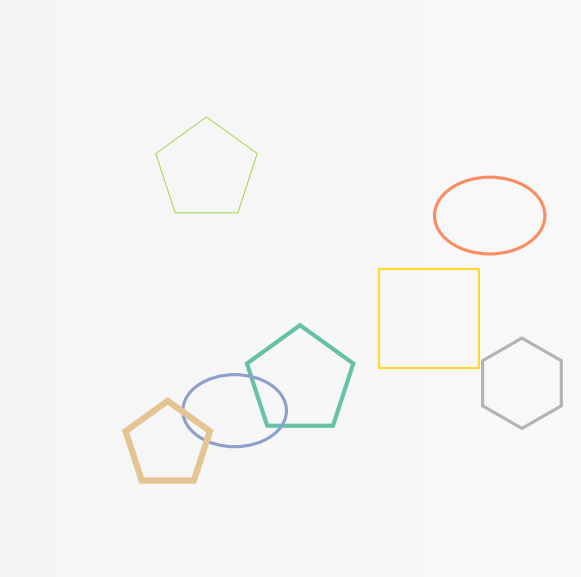[{"shape": "pentagon", "thickness": 2, "radius": 0.48, "center": [0.516, 0.34]}, {"shape": "oval", "thickness": 1.5, "radius": 0.47, "center": [0.842, 0.626]}, {"shape": "oval", "thickness": 1.5, "radius": 0.45, "center": [0.404, 0.288]}, {"shape": "pentagon", "thickness": 0.5, "radius": 0.46, "center": [0.355, 0.705]}, {"shape": "square", "thickness": 1, "radius": 0.43, "center": [0.737, 0.448]}, {"shape": "pentagon", "thickness": 3, "radius": 0.38, "center": [0.289, 0.229]}, {"shape": "hexagon", "thickness": 1.5, "radius": 0.39, "center": [0.898, 0.335]}]